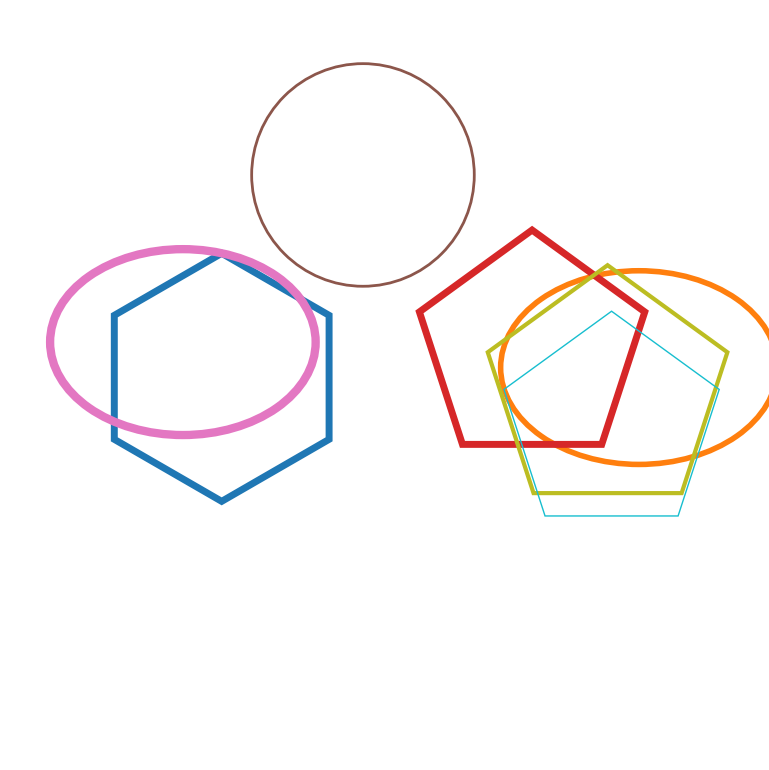[{"shape": "hexagon", "thickness": 2.5, "radius": 0.81, "center": [0.288, 0.51]}, {"shape": "oval", "thickness": 2, "radius": 0.9, "center": [0.83, 0.523]}, {"shape": "pentagon", "thickness": 2.5, "radius": 0.77, "center": [0.691, 0.547]}, {"shape": "circle", "thickness": 1, "radius": 0.72, "center": [0.471, 0.773]}, {"shape": "oval", "thickness": 3, "radius": 0.86, "center": [0.238, 0.556]}, {"shape": "pentagon", "thickness": 1.5, "radius": 0.82, "center": [0.789, 0.492]}, {"shape": "pentagon", "thickness": 0.5, "radius": 0.73, "center": [0.794, 0.449]}]